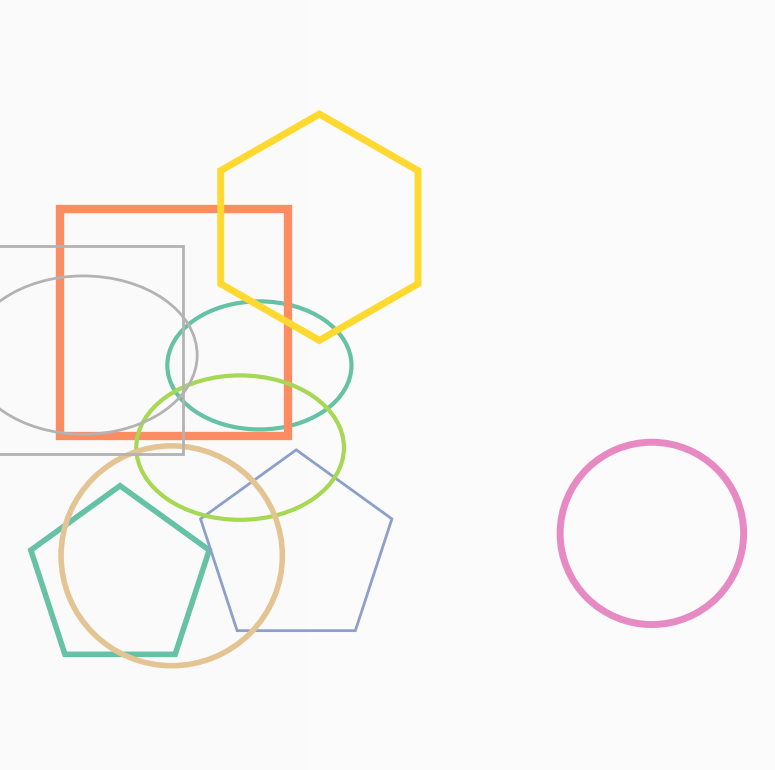[{"shape": "oval", "thickness": 1.5, "radius": 0.59, "center": [0.335, 0.525]}, {"shape": "pentagon", "thickness": 2, "radius": 0.61, "center": [0.155, 0.248]}, {"shape": "square", "thickness": 3, "radius": 0.74, "center": [0.224, 0.581]}, {"shape": "pentagon", "thickness": 1, "radius": 0.65, "center": [0.382, 0.286]}, {"shape": "circle", "thickness": 2.5, "radius": 0.59, "center": [0.841, 0.307]}, {"shape": "oval", "thickness": 1.5, "radius": 0.67, "center": [0.31, 0.419]}, {"shape": "hexagon", "thickness": 2.5, "radius": 0.73, "center": [0.412, 0.705]}, {"shape": "circle", "thickness": 2, "radius": 0.71, "center": [0.222, 0.278]}, {"shape": "square", "thickness": 1, "radius": 0.68, "center": [0.1, 0.545]}, {"shape": "oval", "thickness": 1, "radius": 0.73, "center": [0.107, 0.539]}]